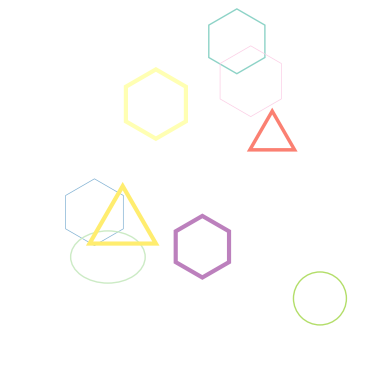[{"shape": "hexagon", "thickness": 1, "radius": 0.42, "center": [0.615, 0.893]}, {"shape": "hexagon", "thickness": 3, "radius": 0.45, "center": [0.405, 0.73]}, {"shape": "triangle", "thickness": 2.5, "radius": 0.34, "center": [0.707, 0.644]}, {"shape": "hexagon", "thickness": 0.5, "radius": 0.43, "center": [0.245, 0.449]}, {"shape": "circle", "thickness": 1, "radius": 0.34, "center": [0.831, 0.225]}, {"shape": "hexagon", "thickness": 0.5, "radius": 0.46, "center": [0.651, 0.789]}, {"shape": "hexagon", "thickness": 3, "radius": 0.4, "center": [0.526, 0.359]}, {"shape": "oval", "thickness": 1, "radius": 0.48, "center": [0.28, 0.332]}, {"shape": "triangle", "thickness": 3, "radius": 0.5, "center": [0.319, 0.417]}]